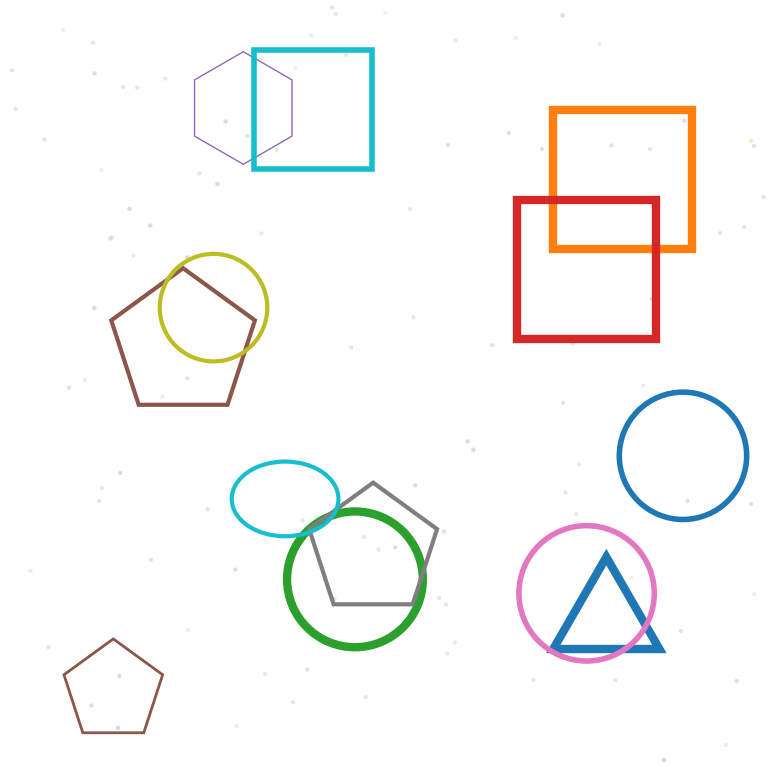[{"shape": "triangle", "thickness": 3, "radius": 0.4, "center": [0.787, 0.197]}, {"shape": "circle", "thickness": 2, "radius": 0.41, "center": [0.887, 0.408]}, {"shape": "square", "thickness": 3, "radius": 0.45, "center": [0.809, 0.767]}, {"shape": "circle", "thickness": 3, "radius": 0.44, "center": [0.461, 0.248]}, {"shape": "square", "thickness": 3, "radius": 0.45, "center": [0.762, 0.651]}, {"shape": "hexagon", "thickness": 0.5, "radius": 0.37, "center": [0.316, 0.86]}, {"shape": "pentagon", "thickness": 1.5, "radius": 0.49, "center": [0.238, 0.554]}, {"shape": "pentagon", "thickness": 1, "radius": 0.34, "center": [0.147, 0.103]}, {"shape": "circle", "thickness": 2, "radius": 0.44, "center": [0.762, 0.229]}, {"shape": "pentagon", "thickness": 1.5, "radius": 0.44, "center": [0.485, 0.286]}, {"shape": "circle", "thickness": 1.5, "radius": 0.35, "center": [0.277, 0.6]}, {"shape": "oval", "thickness": 1.5, "radius": 0.35, "center": [0.37, 0.352]}, {"shape": "square", "thickness": 2, "radius": 0.38, "center": [0.407, 0.858]}]